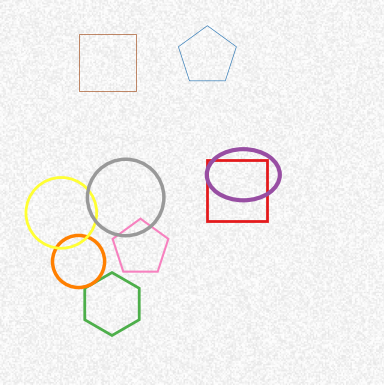[{"shape": "square", "thickness": 2, "radius": 0.39, "center": [0.615, 0.505]}, {"shape": "pentagon", "thickness": 0.5, "radius": 0.4, "center": [0.539, 0.854]}, {"shape": "hexagon", "thickness": 2, "radius": 0.41, "center": [0.291, 0.21]}, {"shape": "oval", "thickness": 3, "radius": 0.47, "center": [0.632, 0.546]}, {"shape": "circle", "thickness": 2.5, "radius": 0.34, "center": [0.204, 0.321]}, {"shape": "circle", "thickness": 2, "radius": 0.46, "center": [0.159, 0.447]}, {"shape": "square", "thickness": 0.5, "radius": 0.37, "center": [0.279, 0.838]}, {"shape": "pentagon", "thickness": 1.5, "radius": 0.38, "center": [0.365, 0.356]}, {"shape": "circle", "thickness": 2.5, "radius": 0.5, "center": [0.326, 0.487]}]